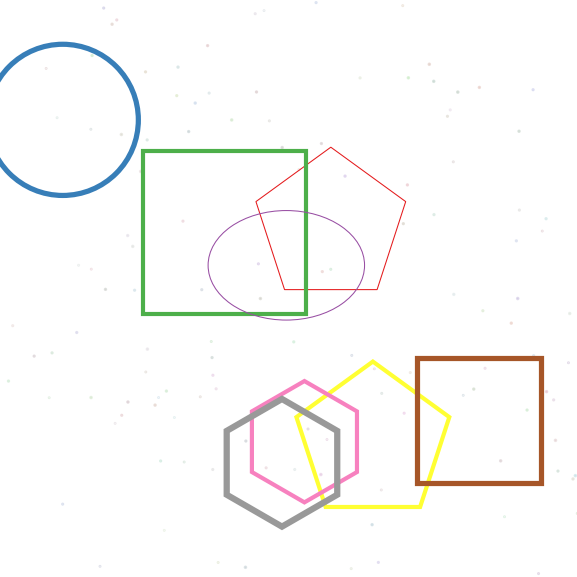[{"shape": "pentagon", "thickness": 0.5, "radius": 0.68, "center": [0.573, 0.608]}, {"shape": "circle", "thickness": 2.5, "radius": 0.65, "center": [0.109, 0.792]}, {"shape": "square", "thickness": 2, "radius": 0.71, "center": [0.389, 0.597]}, {"shape": "oval", "thickness": 0.5, "radius": 0.68, "center": [0.496, 0.54]}, {"shape": "pentagon", "thickness": 2, "radius": 0.7, "center": [0.646, 0.234]}, {"shape": "square", "thickness": 2.5, "radius": 0.54, "center": [0.829, 0.271]}, {"shape": "hexagon", "thickness": 2, "radius": 0.53, "center": [0.527, 0.234]}, {"shape": "hexagon", "thickness": 3, "radius": 0.55, "center": [0.488, 0.198]}]